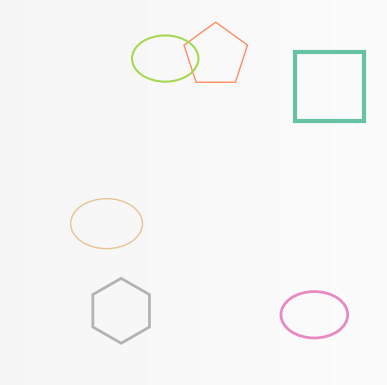[{"shape": "square", "thickness": 3, "radius": 0.45, "center": [0.851, 0.775]}, {"shape": "pentagon", "thickness": 1, "radius": 0.43, "center": [0.557, 0.856]}, {"shape": "oval", "thickness": 2, "radius": 0.43, "center": [0.811, 0.182]}, {"shape": "oval", "thickness": 1.5, "radius": 0.43, "center": [0.426, 0.848]}, {"shape": "oval", "thickness": 1, "radius": 0.46, "center": [0.275, 0.419]}, {"shape": "hexagon", "thickness": 2, "radius": 0.42, "center": [0.313, 0.193]}]